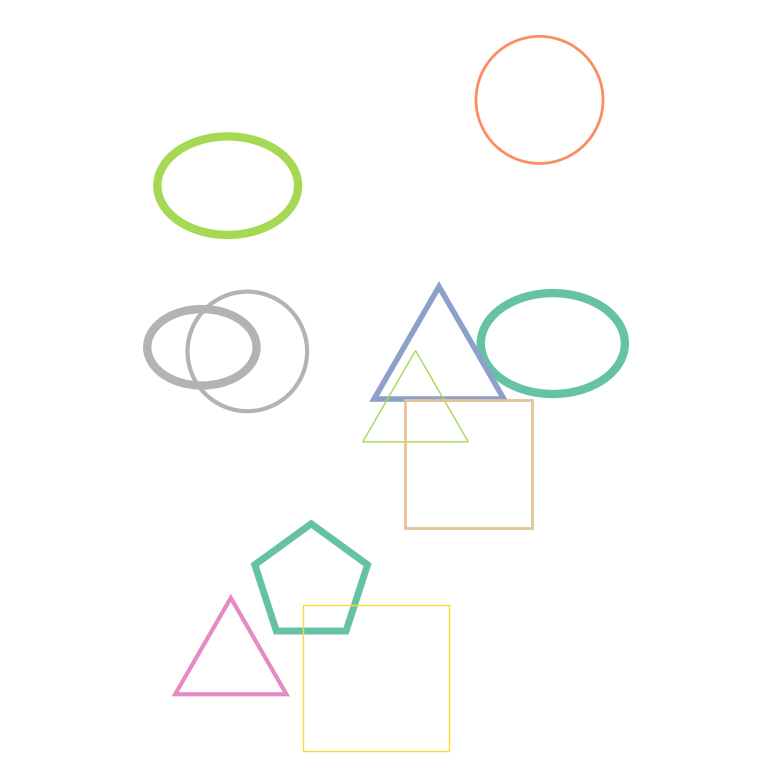[{"shape": "pentagon", "thickness": 2.5, "radius": 0.38, "center": [0.404, 0.243]}, {"shape": "oval", "thickness": 3, "radius": 0.47, "center": [0.718, 0.554]}, {"shape": "circle", "thickness": 1, "radius": 0.41, "center": [0.701, 0.87]}, {"shape": "triangle", "thickness": 2, "radius": 0.49, "center": [0.57, 0.53]}, {"shape": "triangle", "thickness": 1.5, "radius": 0.42, "center": [0.3, 0.14]}, {"shape": "oval", "thickness": 3, "radius": 0.46, "center": [0.296, 0.759]}, {"shape": "triangle", "thickness": 0.5, "radius": 0.4, "center": [0.54, 0.466]}, {"shape": "square", "thickness": 0.5, "radius": 0.47, "center": [0.488, 0.12]}, {"shape": "square", "thickness": 1, "radius": 0.41, "center": [0.608, 0.397]}, {"shape": "circle", "thickness": 1.5, "radius": 0.39, "center": [0.321, 0.544]}, {"shape": "oval", "thickness": 3, "radius": 0.35, "center": [0.262, 0.549]}]